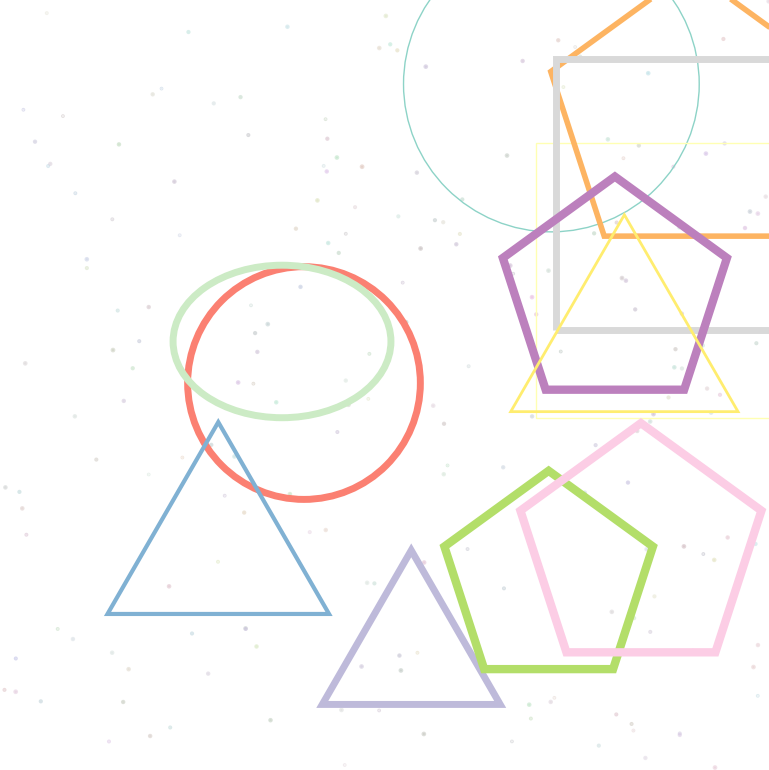[{"shape": "circle", "thickness": 0.5, "radius": 0.96, "center": [0.716, 0.891]}, {"shape": "square", "thickness": 0.5, "radius": 0.89, "center": [0.876, 0.636]}, {"shape": "triangle", "thickness": 2.5, "radius": 0.67, "center": [0.534, 0.152]}, {"shape": "circle", "thickness": 2.5, "radius": 0.76, "center": [0.395, 0.503]}, {"shape": "triangle", "thickness": 1.5, "radius": 0.83, "center": [0.283, 0.286]}, {"shape": "pentagon", "thickness": 2, "radius": 0.96, "center": [0.897, 0.848]}, {"shape": "pentagon", "thickness": 3, "radius": 0.71, "center": [0.713, 0.246]}, {"shape": "pentagon", "thickness": 3, "radius": 0.82, "center": [0.832, 0.286]}, {"shape": "square", "thickness": 2.5, "radius": 0.88, "center": [0.898, 0.748]}, {"shape": "pentagon", "thickness": 3, "radius": 0.77, "center": [0.799, 0.618]}, {"shape": "oval", "thickness": 2.5, "radius": 0.71, "center": [0.366, 0.557]}, {"shape": "triangle", "thickness": 1, "radius": 0.85, "center": [0.811, 0.551]}]